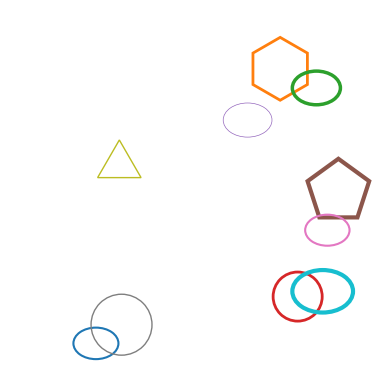[{"shape": "oval", "thickness": 1.5, "radius": 0.29, "center": [0.249, 0.108]}, {"shape": "hexagon", "thickness": 2, "radius": 0.41, "center": [0.728, 0.821]}, {"shape": "oval", "thickness": 2.5, "radius": 0.31, "center": [0.822, 0.772]}, {"shape": "circle", "thickness": 2, "radius": 0.32, "center": [0.773, 0.23]}, {"shape": "oval", "thickness": 0.5, "radius": 0.32, "center": [0.643, 0.688]}, {"shape": "pentagon", "thickness": 3, "radius": 0.42, "center": [0.879, 0.503]}, {"shape": "oval", "thickness": 1.5, "radius": 0.29, "center": [0.85, 0.402]}, {"shape": "circle", "thickness": 1, "radius": 0.4, "center": [0.316, 0.157]}, {"shape": "triangle", "thickness": 1, "radius": 0.33, "center": [0.31, 0.571]}, {"shape": "oval", "thickness": 3, "radius": 0.39, "center": [0.838, 0.243]}]